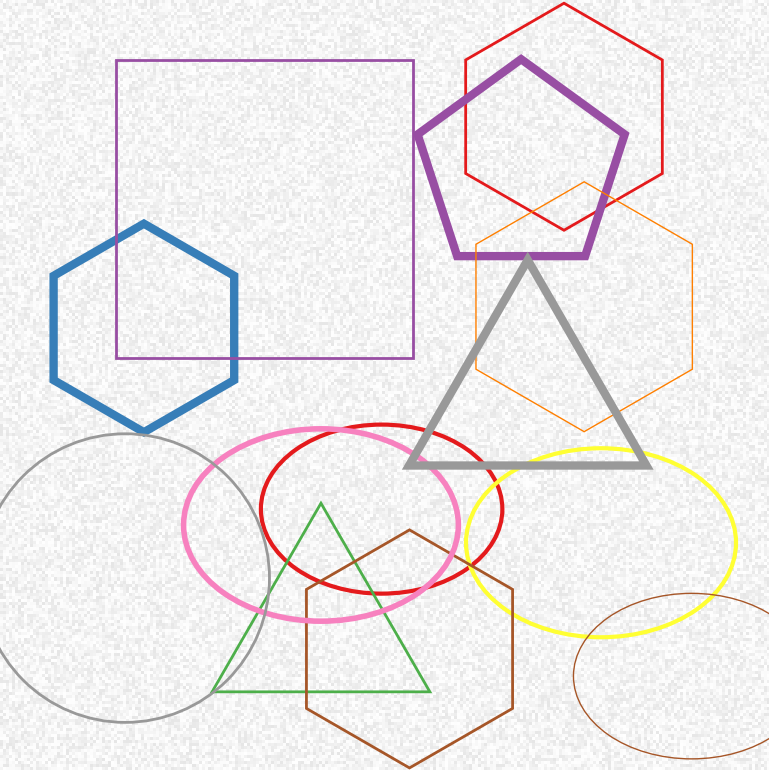[{"shape": "hexagon", "thickness": 1, "radius": 0.74, "center": [0.732, 0.848]}, {"shape": "oval", "thickness": 1.5, "radius": 0.78, "center": [0.496, 0.339]}, {"shape": "hexagon", "thickness": 3, "radius": 0.68, "center": [0.187, 0.574]}, {"shape": "triangle", "thickness": 1, "radius": 0.82, "center": [0.417, 0.183]}, {"shape": "pentagon", "thickness": 3, "radius": 0.71, "center": [0.677, 0.782]}, {"shape": "square", "thickness": 1, "radius": 0.97, "center": [0.343, 0.729]}, {"shape": "hexagon", "thickness": 0.5, "radius": 0.81, "center": [0.759, 0.602]}, {"shape": "oval", "thickness": 1.5, "radius": 0.88, "center": [0.781, 0.295]}, {"shape": "hexagon", "thickness": 1, "radius": 0.77, "center": [0.532, 0.157]}, {"shape": "oval", "thickness": 0.5, "radius": 0.77, "center": [0.898, 0.122]}, {"shape": "oval", "thickness": 2, "radius": 0.89, "center": [0.417, 0.318]}, {"shape": "triangle", "thickness": 3, "radius": 0.89, "center": [0.685, 0.484]}, {"shape": "circle", "thickness": 1, "radius": 0.94, "center": [0.163, 0.249]}]